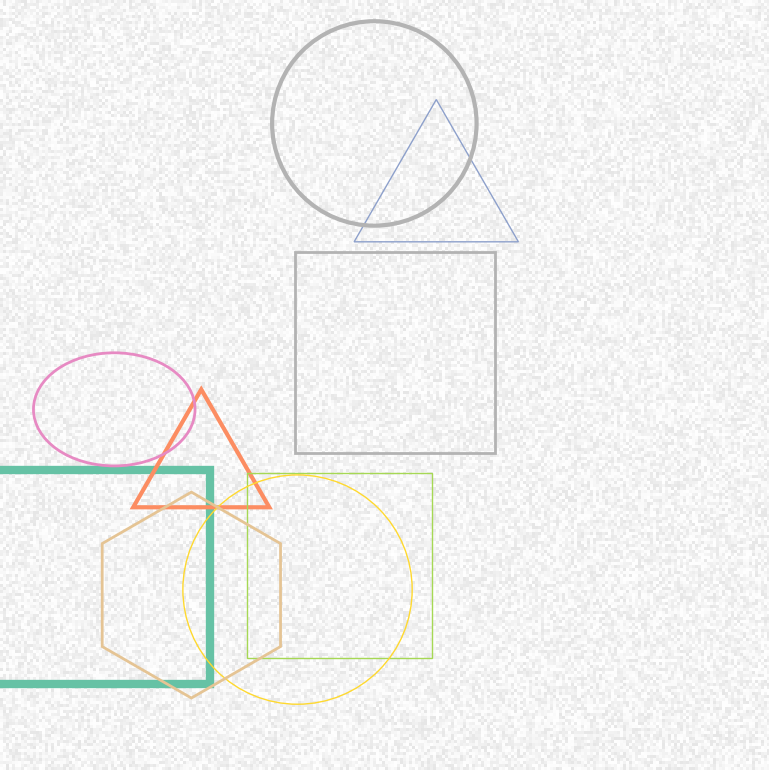[{"shape": "square", "thickness": 3, "radius": 0.69, "center": [0.134, 0.25]}, {"shape": "triangle", "thickness": 1.5, "radius": 0.51, "center": [0.261, 0.392]}, {"shape": "triangle", "thickness": 0.5, "radius": 0.62, "center": [0.567, 0.748]}, {"shape": "oval", "thickness": 1, "radius": 0.52, "center": [0.148, 0.468]}, {"shape": "square", "thickness": 0.5, "radius": 0.6, "center": [0.441, 0.265]}, {"shape": "circle", "thickness": 0.5, "radius": 0.74, "center": [0.386, 0.234]}, {"shape": "hexagon", "thickness": 1, "radius": 0.67, "center": [0.249, 0.227]}, {"shape": "square", "thickness": 1, "radius": 0.65, "center": [0.513, 0.542]}, {"shape": "circle", "thickness": 1.5, "radius": 0.66, "center": [0.486, 0.84]}]